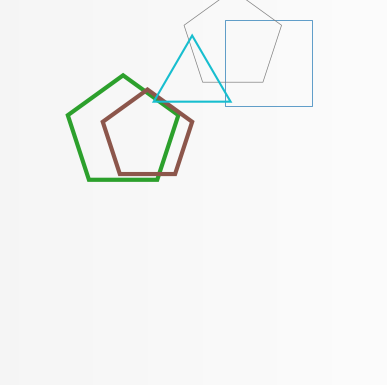[{"shape": "square", "thickness": 0.5, "radius": 0.56, "center": [0.693, 0.836]}, {"shape": "pentagon", "thickness": 3, "radius": 0.75, "center": [0.318, 0.654]}, {"shape": "pentagon", "thickness": 3, "radius": 0.61, "center": [0.381, 0.646]}, {"shape": "pentagon", "thickness": 0.5, "radius": 0.66, "center": [0.601, 0.894]}, {"shape": "triangle", "thickness": 1.5, "radius": 0.57, "center": [0.496, 0.793]}]